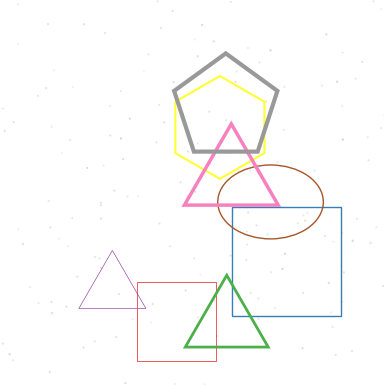[{"shape": "square", "thickness": 0.5, "radius": 0.51, "center": [0.459, 0.165]}, {"shape": "square", "thickness": 1, "radius": 0.71, "center": [0.744, 0.32]}, {"shape": "triangle", "thickness": 2, "radius": 0.62, "center": [0.589, 0.161]}, {"shape": "triangle", "thickness": 0.5, "radius": 0.5, "center": [0.292, 0.249]}, {"shape": "hexagon", "thickness": 1.5, "radius": 0.67, "center": [0.571, 0.669]}, {"shape": "oval", "thickness": 1, "radius": 0.69, "center": [0.703, 0.475]}, {"shape": "triangle", "thickness": 2.5, "radius": 0.7, "center": [0.601, 0.538]}, {"shape": "pentagon", "thickness": 3, "radius": 0.71, "center": [0.586, 0.72]}]